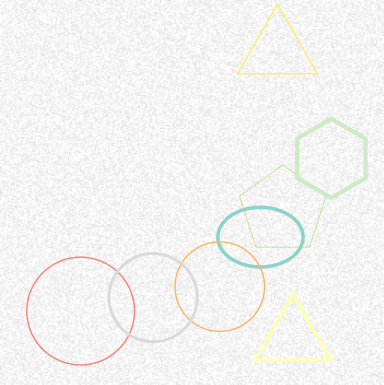[{"shape": "oval", "thickness": 2.5, "radius": 0.55, "center": [0.677, 0.384]}, {"shape": "triangle", "thickness": 2.5, "radius": 0.57, "center": [0.761, 0.121]}, {"shape": "circle", "thickness": 1, "radius": 0.7, "center": [0.21, 0.192]}, {"shape": "circle", "thickness": 1, "radius": 0.58, "center": [0.571, 0.255]}, {"shape": "pentagon", "thickness": 0.5, "radius": 0.59, "center": [0.734, 0.454]}, {"shape": "circle", "thickness": 2, "radius": 0.57, "center": [0.398, 0.227]}, {"shape": "hexagon", "thickness": 3, "radius": 0.51, "center": [0.861, 0.589]}, {"shape": "triangle", "thickness": 1, "radius": 0.6, "center": [0.721, 0.868]}]